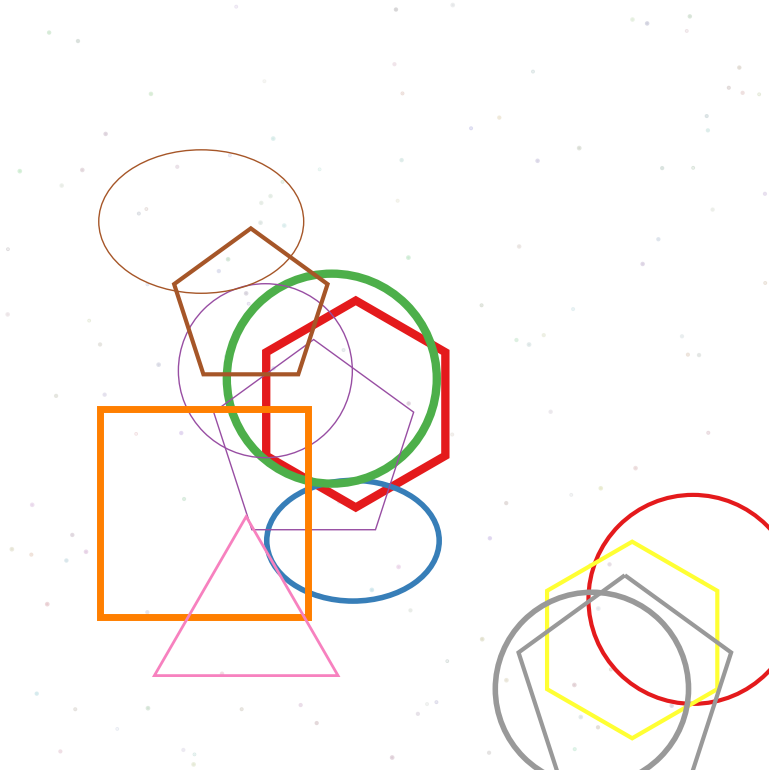[{"shape": "circle", "thickness": 1.5, "radius": 0.68, "center": [0.9, 0.222]}, {"shape": "hexagon", "thickness": 3, "radius": 0.67, "center": [0.462, 0.475]}, {"shape": "oval", "thickness": 2, "radius": 0.56, "center": [0.458, 0.298]}, {"shape": "circle", "thickness": 3, "radius": 0.68, "center": [0.431, 0.508]}, {"shape": "pentagon", "thickness": 0.5, "radius": 0.68, "center": [0.407, 0.423]}, {"shape": "circle", "thickness": 0.5, "radius": 0.56, "center": [0.345, 0.519]}, {"shape": "square", "thickness": 2.5, "radius": 0.67, "center": [0.265, 0.333]}, {"shape": "hexagon", "thickness": 1.5, "radius": 0.64, "center": [0.821, 0.169]}, {"shape": "pentagon", "thickness": 1.5, "radius": 0.52, "center": [0.326, 0.599]}, {"shape": "oval", "thickness": 0.5, "radius": 0.67, "center": [0.261, 0.712]}, {"shape": "triangle", "thickness": 1, "radius": 0.69, "center": [0.32, 0.191]}, {"shape": "circle", "thickness": 2, "radius": 0.63, "center": [0.769, 0.105]}, {"shape": "pentagon", "thickness": 1.5, "radius": 0.73, "center": [0.811, 0.108]}]